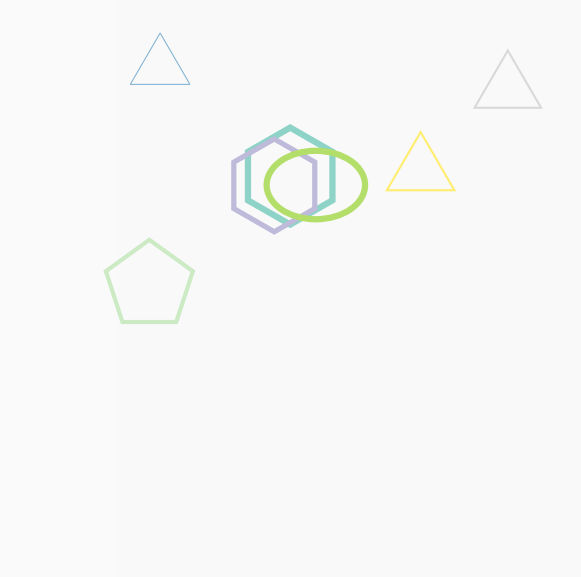[{"shape": "hexagon", "thickness": 3, "radius": 0.42, "center": [0.499, 0.694]}, {"shape": "hexagon", "thickness": 2.5, "radius": 0.4, "center": [0.472, 0.678]}, {"shape": "triangle", "thickness": 0.5, "radius": 0.3, "center": [0.275, 0.883]}, {"shape": "oval", "thickness": 3, "radius": 0.42, "center": [0.543, 0.679]}, {"shape": "triangle", "thickness": 1, "radius": 0.33, "center": [0.874, 0.846]}, {"shape": "pentagon", "thickness": 2, "radius": 0.39, "center": [0.257, 0.505]}, {"shape": "triangle", "thickness": 1, "radius": 0.34, "center": [0.724, 0.703]}]